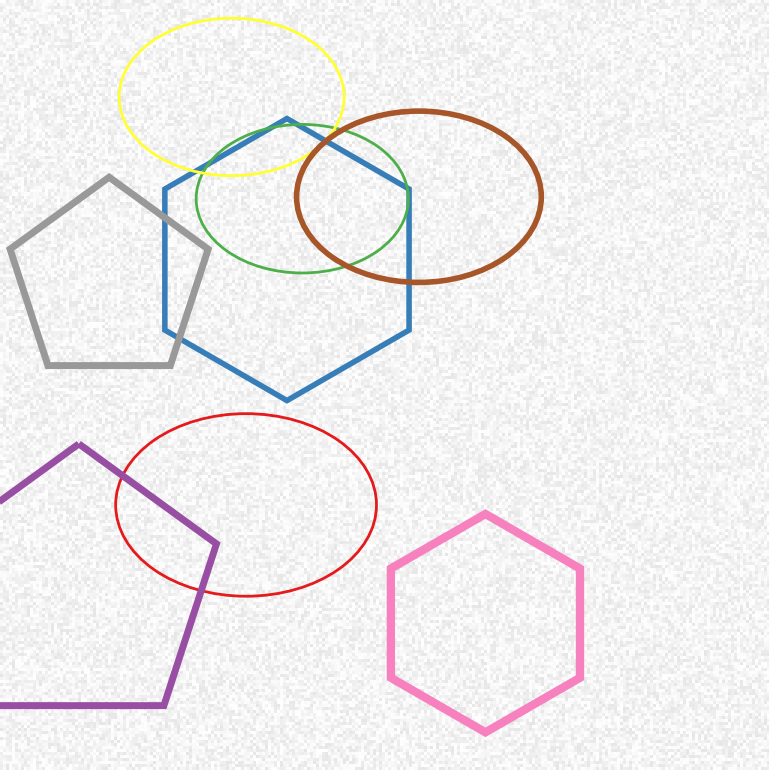[{"shape": "oval", "thickness": 1, "radius": 0.85, "center": [0.32, 0.344]}, {"shape": "hexagon", "thickness": 2, "radius": 0.92, "center": [0.373, 0.663]}, {"shape": "oval", "thickness": 1, "radius": 0.69, "center": [0.393, 0.742]}, {"shape": "pentagon", "thickness": 2.5, "radius": 0.94, "center": [0.102, 0.236]}, {"shape": "oval", "thickness": 1, "radius": 0.73, "center": [0.301, 0.874]}, {"shape": "oval", "thickness": 2, "radius": 0.79, "center": [0.544, 0.744]}, {"shape": "hexagon", "thickness": 3, "radius": 0.71, "center": [0.63, 0.191]}, {"shape": "pentagon", "thickness": 2.5, "radius": 0.68, "center": [0.142, 0.635]}]